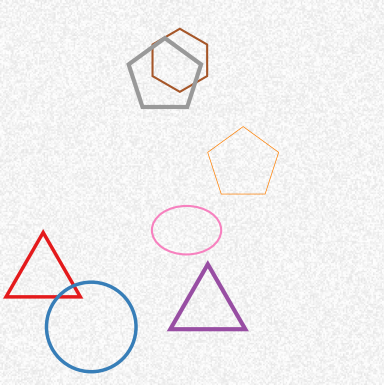[{"shape": "triangle", "thickness": 2.5, "radius": 0.56, "center": [0.112, 0.285]}, {"shape": "circle", "thickness": 2.5, "radius": 0.58, "center": [0.237, 0.151]}, {"shape": "triangle", "thickness": 3, "radius": 0.56, "center": [0.54, 0.201]}, {"shape": "pentagon", "thickness": 0.5, "radius": 0.48, "center": [0.632, 0.574]}, {"shape": "hexagon", "thickness": 1.5, "radius": 0.41, "center": [0.467, 0.843]}, {"shape": "oval", "thickness": 1.5, "radius": 0.45, "center": [0.485, 0.402]}, {"shape": "pentagon", "thickness": 3, "radius": 0.49, "center": [0.428, 0.802]}]